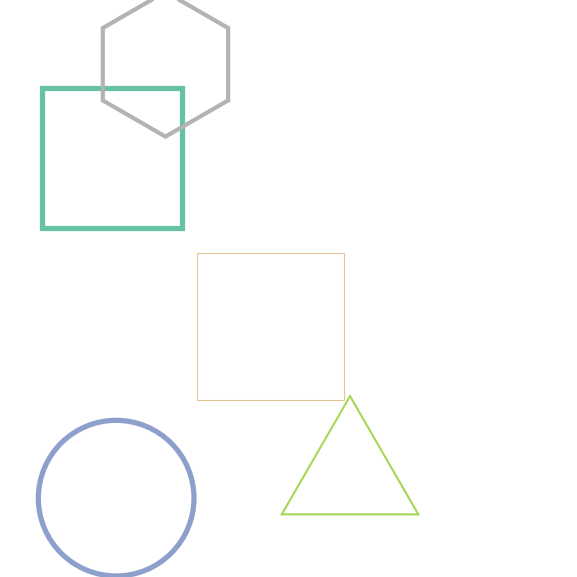[{"shape": "square", "thickness": 2.5, "radius": 0.61, "center": [0.194, 0.725]}, {"shape": "circle", "thickness": 2.5, "radius": 0.67, "center": [0.201, 0.137]}, {"shape": "triangle", "thickness": 1, "radius": 0.68, "center": [0.606, 0.177]}, {"shape": "square", "thickness": 0.5, "radius": 0.64, "center": [0.468, 0.434]}, {"shape": "hexagon", "thickness": 2, "radius": 0.63, "center": [0.287, 0.888]}]